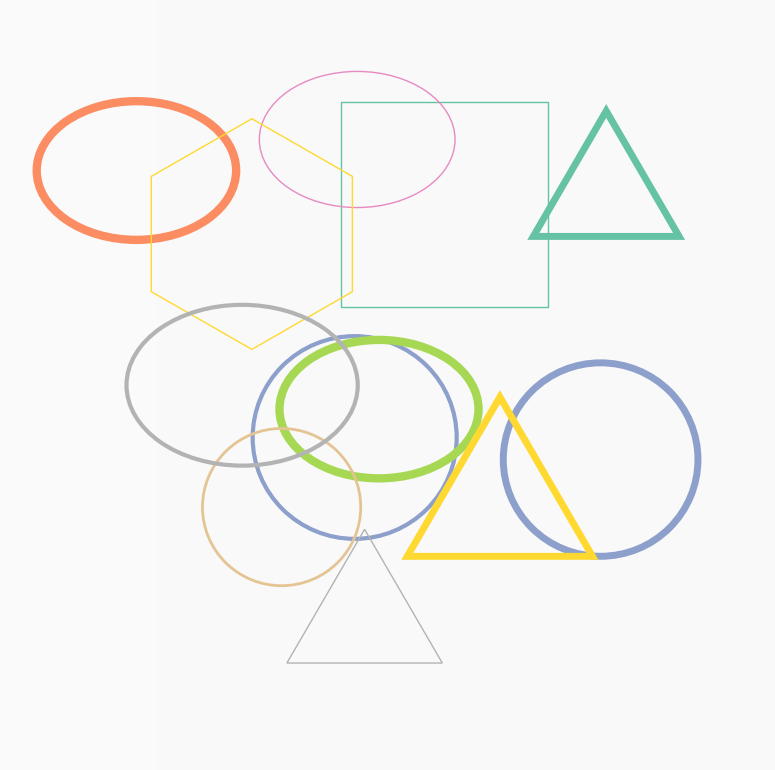[{"shape": "square", "thickness": 0.5, "radius": 0.67, "center": [0.573, 0.734]}, {"shape": "triangle", "thickness": 2.5, "radius": 0.54, "center": [0.782, 0.747]}, {"shape": "oval", "thickness": 3, "radius": 0.64, "center": [0.176, 0.779]}, {"shape": "circle", "thickness": 2.5, "radius": 0.63, "center": [0.775, 0.403]}, {"shape": "circle", "thickness": 1.5, "radius": 0.66, "center": [0.458, 0.432]}, {"shape": "oval", "thickness": 0.5, "radius": 0.63, "center": [0.461, 0.819]}, {"shape": "oval", "thickness": 3, "radius": 0.64, "center": [0.489, 0.469]}, {"shape": "hexagon", "thickness": 0.5, "radius": 0.75, "center": [0.325, 0.696]}, {"shape": "triangle", "thickness": 2.5, "radius": 0.69, "center": [0.645, 0.346]}, {"shape": "circle", "thickness": 1, "radius": 0.51, "center": [0.363, 0.341]}, {"shape": "triangle", "thickness": 0.5, "radius": 0.58, "center": [0.47, 0.197]}, {"shape": "oval", "thickness": 1.5, "radius": 0.75, "center": [0.312, 0.5]}]